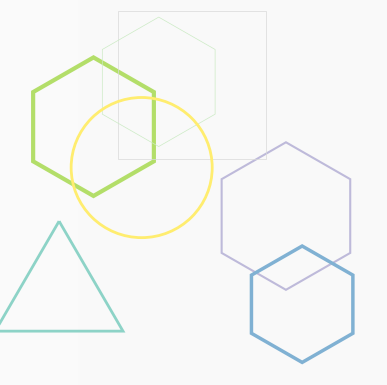[{"shape": "triangle", "thickness": 2, "radius": 0.95, "center": [0.152, 0.235]}, {"shape": "hexagon", "thickness": 1.5, "radius": 0.96, "center": [0.738, 0.439]}, {"shape": "hexagon", "thickness": 2.5, "radius": 0.76, "center": [0.78, 0.21]}, {"shape": "hexagon", "thickness": 3, "radius": 0.9, "center": [0.241, 0.671]}, {"shape": "square", "thickness": 0.5, "radius": 0.96, "center": [0.495, 0.779]}, {"shape": "hexagon", "thickness": 0.5, "radius": 0.84, "center": [0.41, 0.787]}, {"shape": "circle", "thickness": 2, "radius": 0.91, "center": [0.366, 0.565]}]